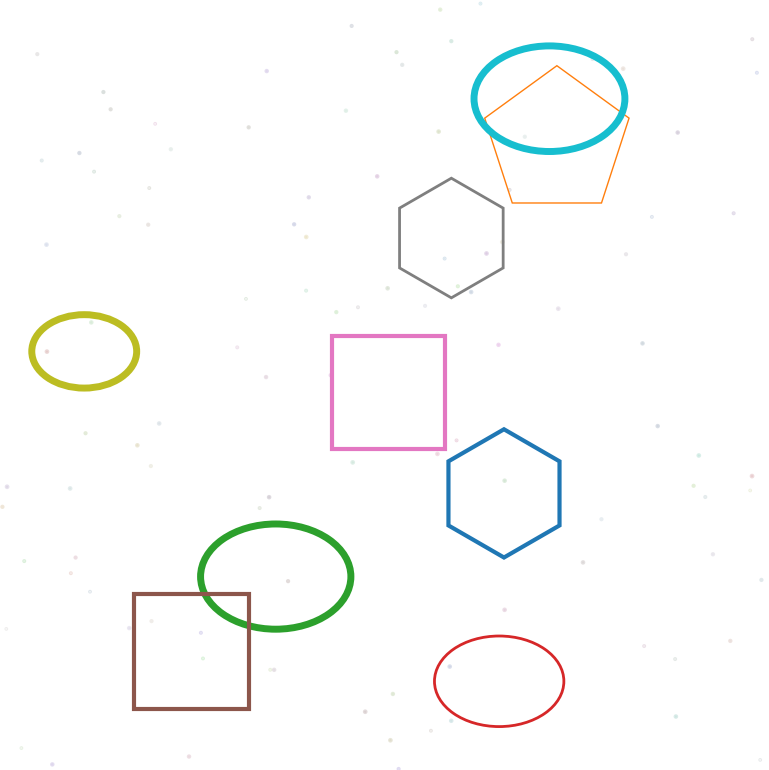[{"shape": "hexagon", "thickness": 1.5, "radius": 0.42, "center": [0.655, 0.359]}, {"shape": "pentagon", "thickness": 0.5, "radius": 0.49, "center": [0.723, 0.816]}, {"shape": "oval", "thickness": 2.5, "radius": 0.49, "center": [0.358, 0.251]}, {"shape": "oval", "thickness": 1, "radius": 0.42, "center": [0.648, 0.115]}, {"shape": "square", "thickness": 1.5, "radius": 0.37, "center": [0.248, 0.154]}, {"shape": "square", "thickness": 1.5, "radius": 0.37, "center": [0.505, 0.49]}, {"shape": "hexagon", "thickness": 1, "radius": 0.39, "center": [0.586, 0.691]}, {"shape": "oval", "thickness": 2.5, "radius": 0.34, "center": [0.109, 0.544]}, {"shape": "oval", "thickness": 2.5, "radius": 0.49, "center": [0.714, 0.872]}]